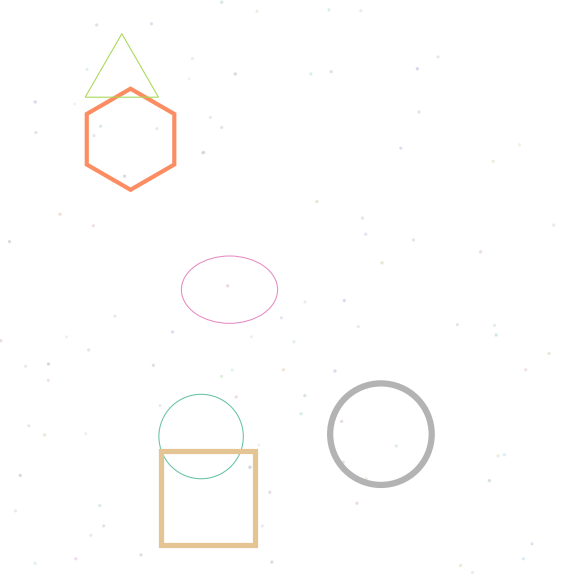[{"shape": "circle", "thickness": 0.5, "radius": 0.37, "center": [0.348, 0.243]}, {"shape": "hexagon", "thickness": 2, "radius": 0.44, "center": [0.226, 0.758]}, {"shape": "oval", "thickness": 0.5, "radius": 0.42, "center": [0.397, 0.498]}, {"shape": "triangle", "thickness": 0.5, "radius": 0.37, "center": [0.211, 0.867]}, {"shape": "square", "thickness": 2.5, "radius": 0.41, "center": [0.36, 0.137]}, {"shape": "circle", "thickness": 3, "radius": 0.44, "center": [0.66, 0.247]}]